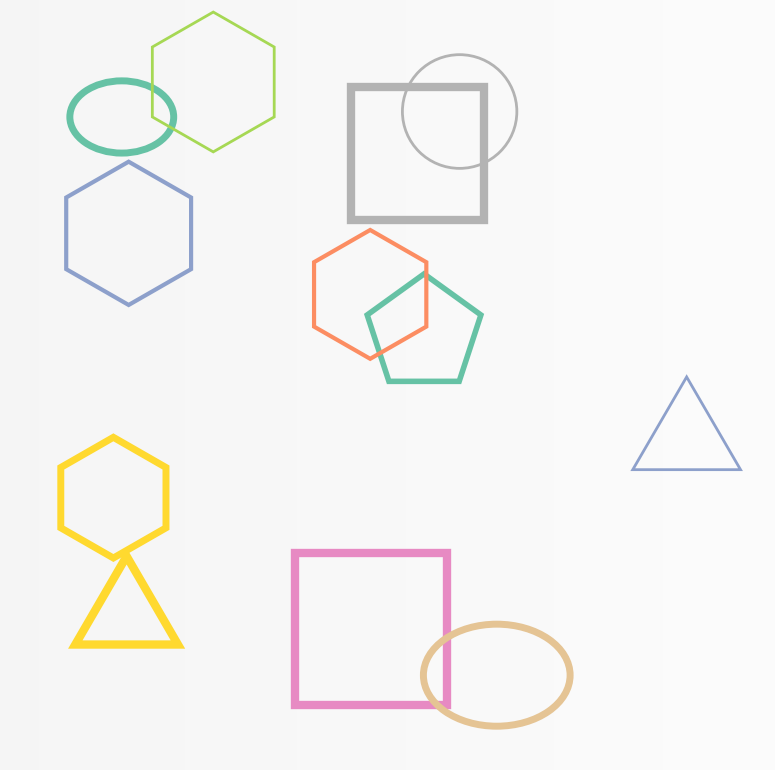[{"shape": "oval", "thickness": 2.5, "radius": 0.34, "center": [0.157, 0.848]}, {"shape": "pentagon", "thickness": 2, "radius": 0.39, "center": [0.547, 0.567]}, {"shape": "hexagon", "thickness": 1.5, "radius": 0.42, "center": [0.478, 0.618]}, {"shape": "hexagon", "thickness": 1.5, "radius": 0.47, "center": [0.166, 0.697]}, {"shape": "triangle", "thickness": 1, "radius": 0.4, "center": [0.886, 0.43]}, {"shape": "square", "thickness": 3, "radius": 0.49, "center": [0.479, 0.183]}, {"shape": "hexagon", "thickness": 1, "radius": 0.45, "center": [0.275, 0.894]}, {"shape": "triangle", "thickness": 3, "radius": 0.38, "center": [0.163, 0.201]}, {"shape": "hexagon", "thickness": 2.5, "radius": 0.39, "center": [0.146, 0.354]}, {"shape": "oval", "thickness": 2.5, "radius": 0.47, "center": [0.641, 0.123]}, {"shape": "square", "thickness": 3, "radius": 0.43, "center": [0.539, 0.801]}, {"shape": "circle", "thickness": 1, "radius": 0.37, "center": [0.593, 0.855]}]